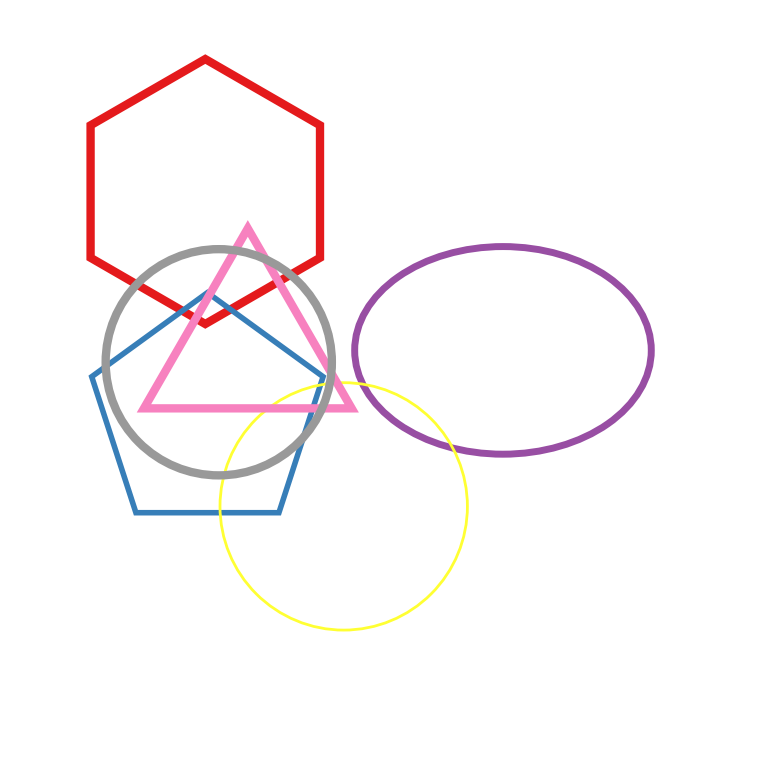[{"shape": "hexagon", "thickness": 3, "radius": 0.86, "center": [0.267, 0.751]}, {"shape": "pentagon", "thickness": 2, "radius": 0.79, "center": [0.269, 0.462]}, {"shape": "oval", "thickness": 2.5, "radius": 0.96, "center": [0.653, 0.545]}, {"shape": "circle", "thickness": 1, "radius": 0.8, "center": [0.446, 0.342]}, {"shape": "triangle", "thickness": 3, "radius": 0.78, "center": [0.322, 0.548]}, {"shape": "circle", "thickness": 3, "radius": 0.73, "center": [0.284, 0.53]}]